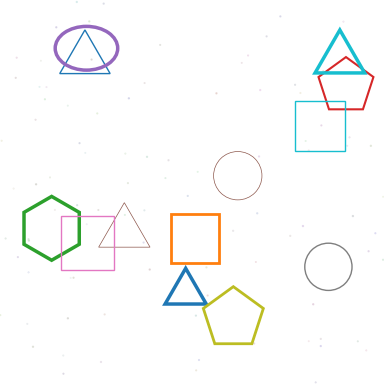[{"shape": "triangle", "thickness": 2.5, "radius": 0.31, "center": [0.482, 0.241]}, {"shape": "triangle", "thickness": 1, "radius": 0.38, "center": [0.221, 0.847]}, {"shape": "square", "thickness": 2, "radius": 0.31, "center": [0.507, 0.381]}, {"shape": "hexagon", "thickness": 2.5, "radius": 0.41, "center": [0.134, 0.407]}, {"shape": "pentagon", "thickness": 1.5, "radius": 0.38, "center": [0.899, 0.777]}, {"shape": "oval", "thickness": 2.5, "radius": 0.41, "center": [0.225, 0.875]}, {"shape": "circle", "thickness": 0.5, "radius": 0.31, "center": [0.618, 0.544]}, {"shape": "triangle", "thickness": 0.5, "radius": 0.39, "center": [0.323, 0.397]}, {"shape": "square", "thickness": 1, "radius": 0.35, "center": [0.227, 0.368]}, {"shape": "circle", "thickness": 1, "radius": 0.31, "center": [0.853, 0.307]}, {"shape": "pentagon", "thickness": 2, "radius": 0.41, "center": [0.606, 0.173]}, {"shape": "triangle", "thickness": 2.5, "radius": 0.37, "center": [0.883, 0.848]}, {"shape": "square", "thickness": 1, "radius": 0.32, "center": [0.831, 0.672]}]